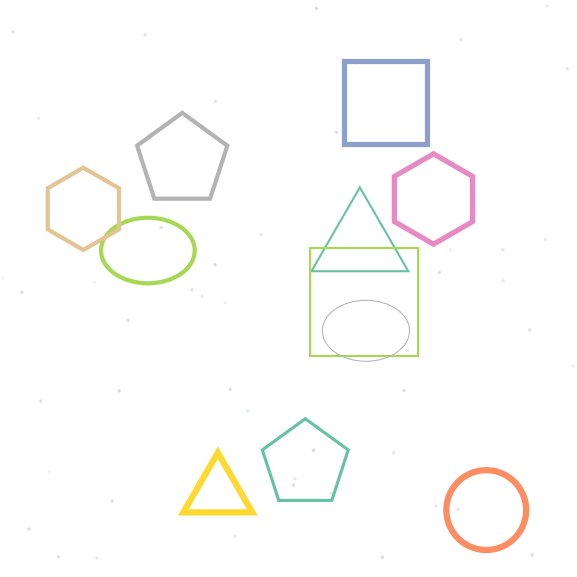[{"shape": "pentagon", "thickness": 1.5, "radius": 0.39, "center": [0.529, 0.196]}, {"shape": "triangle", "thickness": 1, "radius": 0.48, "center": [0.623, 0.578]}, {"shape": "circle", "thickness": 3, "radius": 0.35, "center": [0.842, 0.116]}, {"shape": "square", "thickness": 2.5, "radius": 0.36, "center": [0.667, 0.821]}, {"shape": "hexagon", "thickness": 2.5, "radius": 0.39, "center": [0.751, 0.655]}, {"shape": "oval", "thickness": 2, "radius": 0.41, "center": [0.256, 0.565]}, {"shape": "square", "thickness": 1, "radius": 0.47, "center": [0.63, 0.476]}, {"shape": "triangle", "thickness": 3, "radius": 0.34, "center": [0.377, 0.146]}, {"shape": "hexagon", "thickness": 2, "radius": 0.36, "center": [0.144, 0.638]}, {"shape": "pentagon", "thickness": 2, "radius": 0.41, "center": [0.316, 0.722]}, {"shape": "oval", "thickness": 0.5, "radius": 0.38, "center": [0.634, 0.426]}]